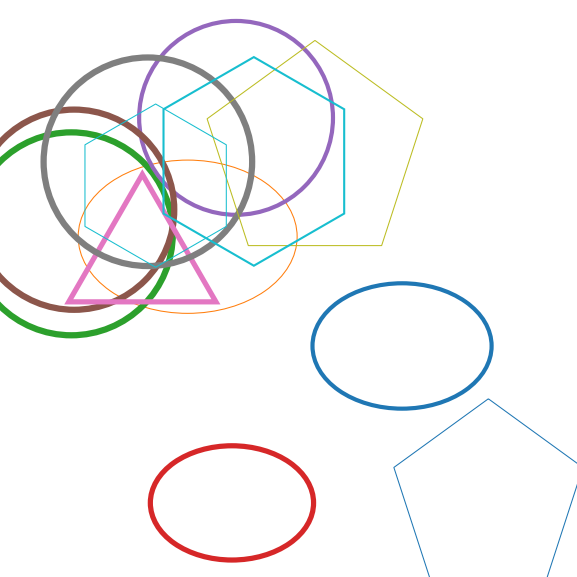[{"shape": "pentagon", "thickness": 0.5, "radius": 0.86, "center": [0.846, 0.137]}, {"shape": "oval", "thickness": 2, "radius": 0.78, "center": [0.696, 0.4]}, {"shape": "oval", "thickness": 0.5, "radius": 0.95, "center": [0.325, 0.589]}, {"shape": "circle", "thickness": 3, "radius": 0.88, "center": [0.124, 0.594]}, {"shape": "oval", "thickness": 2.5, "radius": 0.71, "center": [0.402, 0.128]}, {"shape": "circle", "thickness": 2, "radius": 0.84, "center": [0.409, 0.795]}, {"shape": "circle", "thickness": 3, "radius": 0.87, "center": [0.128, 0.636]}, {"shape": "triangle", "thickness": 2.5, "radius": 0.74, "center": [0.246, 0.55]}, {"shape": "circle", "thickness": 3, "radius": 0.9, "center": [0.256, 0.719]}, {"shape": "pentagon", "thickness": 0.5, "radius": 0.98, "center": [0.545, 0.733]}, {"shape": "hexagon", "thickness": 1, "radius": 0.9, "center": [0.44, 0.72]}, {"shape": "hexagon", "thickness": 0.5, "radius": 0.71, "center": [0.269, 0.678]}]